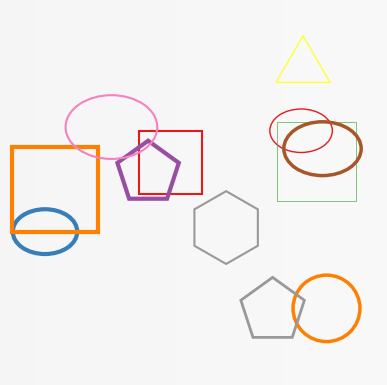[{"shape": "oval", "thickness": 1, "radius": 0.4, "center": [0.777, 0.66]}, {"shape": "square", "thickness": 1.5, "radius": 0.41, "center": [0.44, 0.578]}, {"shape": "oval", "thickness": 3, "radius": 0.42, "center": [0.116, 0.398]}, {"shape": "square", "thickness": 0.5, "radius": 0.51, "center": [0.817, 0.58]}, {"shape": "pentagon", "thickness": 3, "radius": 0.42, "center": [0.382, 0.551]}, {"shape": "square", "thickness": 3, "radius": 0.55, "center": [0.142, 0.508]}, {"shape": "circle", "thickness": 2.5, "radius": 0.43, "center": [0.843, 0.199]}, {"shape": "triangle", "thickness": 1, "radius": 0.4, "center": [0.782, 0.826]}, {"shape": "oval", "thickness": 2.5, "radius": 0.5, "center": [0.832, 0.614]}, {"shape": "oval", "thickness": 1.5, "radius": 0.59, "center": [0.288, 0.67]}, {"shape": "hexagon", "thickness": 1.5, "radius": 0.47, "center": [0.584, 0.409]}, {"shape": "pentagon", "thickness": 2, "radius": 0.43, "center": [0.704, 0.193]}]